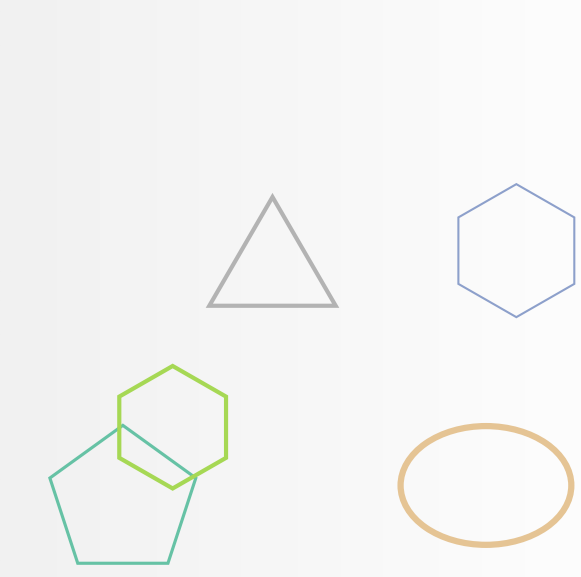[{"shape": "pentagon", "thickness": 1.5, "radius": 0.66, "center": [0.211, 0.131]}, {"shape": "hexagon", "thickness": 1, "radius": 0.58, "center": [0.888, 0.565]}, {"shape": "hexagon", "thickness": 2, "radius": 0.53, "center": [0.297, 0.259]}, {"shape": "oval", "thickness": 3, "radius": 0.73, "center": [0.836, 0.159]}, {"shape": "triangle", "thickness": 2, "radius": 0.63, "center": [0.469, 0.532]}]